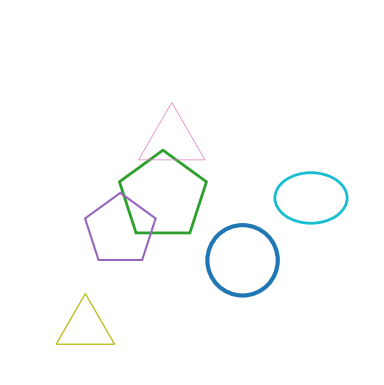[{"shape": "circle", "thickness": 3, "radius": 0.46, "center": [0.63, 0.324]}, {"shape": "pentagon", "thickness": 2, "radius": 0.59, "center": [0.423, 0.491]}, {"shape": "pentagon", "thickness": 1.5, "radius": 0.48, "center": [0.313, 0.403]}, {"shape": "triangle", "thickness": 0.5, "radius": 0.5, "center": [0.446, 0.635]}, {"shape": "triangle", "thickness": 1, "radius": 0.44, "center": [0.222, 0.15]}, {"shape": "oval", "thickness": 2, "radius": 0.47, "center": [0.808, 0.486]}]